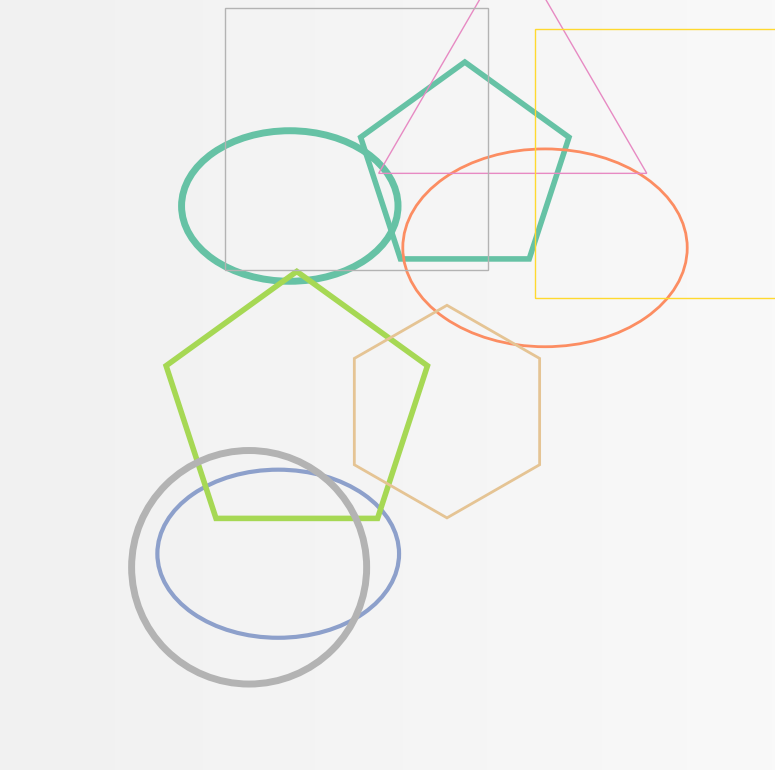[{"shape": "oval", "thickness": 2.5, "radius": 0.7, "center": [0.374, 0.732]}, {"shape": "pentagon", "thickness": 2, "radius": 0.71, "center": [0.6, 0.778]}, {"shape": "oval", "thickness": 1, "radius": 0.92, "center": [0.703, 0.678]}, {"shape": "oval", "thickness": 1.5, "radius": 0.78, "center": [0.359, 0.281]}, {"shape": "triangle", "thickness": 0.5, "radius": 1.0, "center": [0.662, 0.875]}, {"shape": "pentagon", "thickness": 2, "radius": 0.89, "center": [0.383, 0.47]}, {"shape": "square", "thickness": 0.5, "radius": 0.87, "center": [0.865, 0.787]}, {"shape": "hexagon", "thickness": 1, "radius": 0.69, "center": [0.577, 0.465]}, {"shape": "square", "thickness": 0.5, "radius": 0.85, "center": [0.46, 0.82]}, {"shape": "circle", "thickness": 2.5, "radius": 0.76, "center": [0.321, 0.263]}]